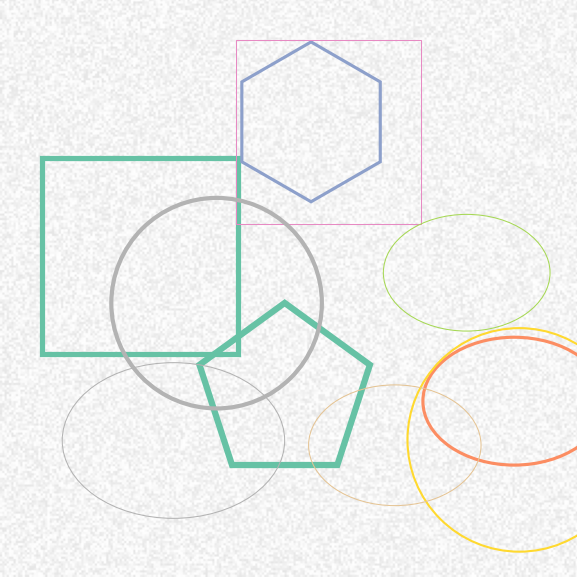[{"shape": "pentagon", "thickness": 3, "radius": 0.78, "center": [0.493, 0.319]}, {"shape": "square", "thickness": 2.5, "radius": 0.85, "center": [0.242, 0.556]}, {"shape": "oval", "thickness": 1.5, "radius": 0.79, "center": [0.89, 0.304]}, {"shape": "hexagon", "thickness": 1.5, "radius": 0.69, "center": [0.539, 0.788]}, {"shape": "square", "thickness": 0.5, "radius": 0.8, "center": [0.569, 0.77]}, {"shape": "oval", "thickness": 0.5, "radius": 0.72, "center": [0.808, 0.527]}, {"shape": "circle", "thickness": 1, "radius": 0.97, "center": [0.899, 0.237]}, {"shape": "oval", "thickness": 0.5, "radius": 0.75, "center": [0.684, 0.228]}, {"shape": "oval", "thickness": 0.5, "radius": 0.96, "center": [0.3, 0.236]}, {"shape": "circle", "thickness": 2, "radius": 0.91, "center": [0.375, 0.474]}]